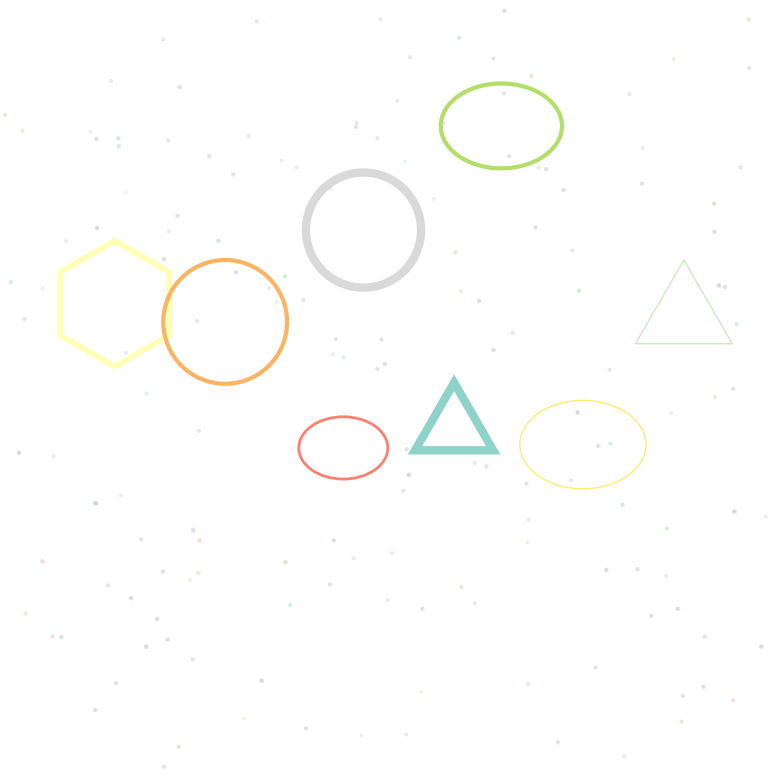[{"shape": "triangle", "thickness": 3, "radius": 0.29, "center": [0.59, 0.444]}, {"shape": "hexagon", "thickness": 2, "radius": 0.41, "center": [0.149, 0.606]}, {"shape": "oval", "thickness": 1, "radius": 0.29, "center": [0.446, 0.418]}, {"shape": "circle", "thickness": 1.5, "radius": 0.4, "center": [0.292, 0.582]}, {"shape": "oval", "thickness": 1.5, "radius": 0.39, "center": [0.651, 0.836]}, {"shape": "circle", "thickness": 3, "radius": 0.37, "center": [0.472, 0.701]}, {"shape": "triangle", "thickness": 0.5, "radius": 0.36, "center": [0.888, 0.59]}, {"shape": "oval", "thickness": 0.5, "radius": 0.41, "center": [0.757, 0.423]}]